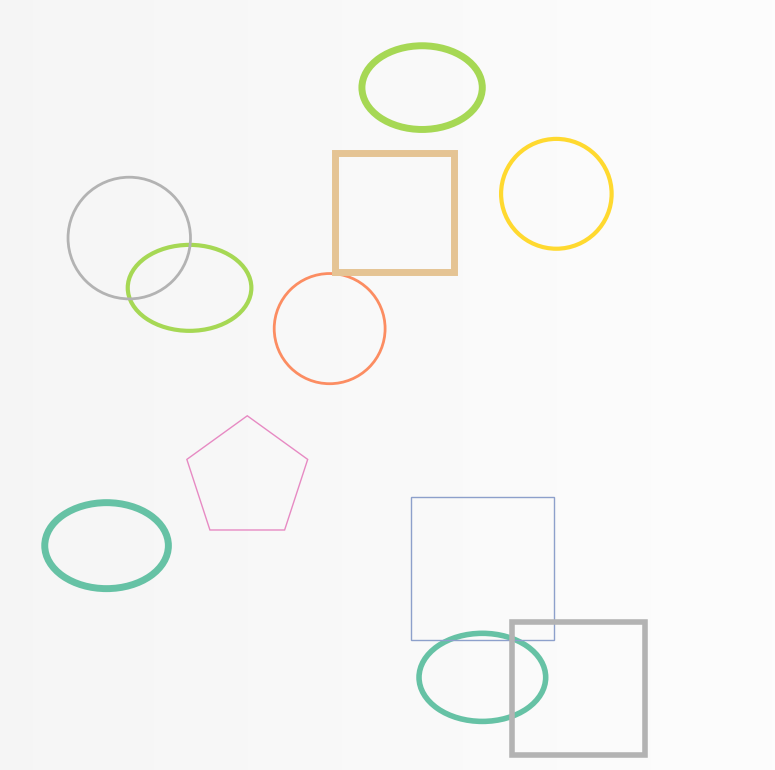[{"shape": "oval", "thickness": 2.5, "radius": 0.4, "center": [0.138, 0.291]}, {"shape": "oval", "thickness": 2, "radius": 0.41, "center": [0.622, 0.12]}, {"shape": "circle", "thickness": 1, "radius": 0.36, "center": [0.425, 0.573]}, {"shape": "square", "thickness": 0.5, "radius": 0.46, "center": [0.623, 0.262]}, {"shape": "pentagon", "thickness": 0.5, "radius": 0.41, "center": [0.319, 0.378]}, {"shape": "oval", "thickness": 2.5, "radius": 0.39, "center": [0.545, 0.886]}, {"shape": "oval", "thickness": 1.5, "radius": 0.4, "center": [0.245, 0.626]}, {"shape": "circle", "thickness": 1.5, "radius": 0.36, "center": [0.718, 0.748]}, {"shape": "square", "thickness": 2.5, "radius": 0.38, "center": [0.509, 0.724]}, {"shape": "square", "thickness": 2, "radius": 0.43, "center": [0.747, 0.106]}, {"shape": "circle", "thickness": 1, "radius": 0.4, "center": [0.167, 0.691]}]